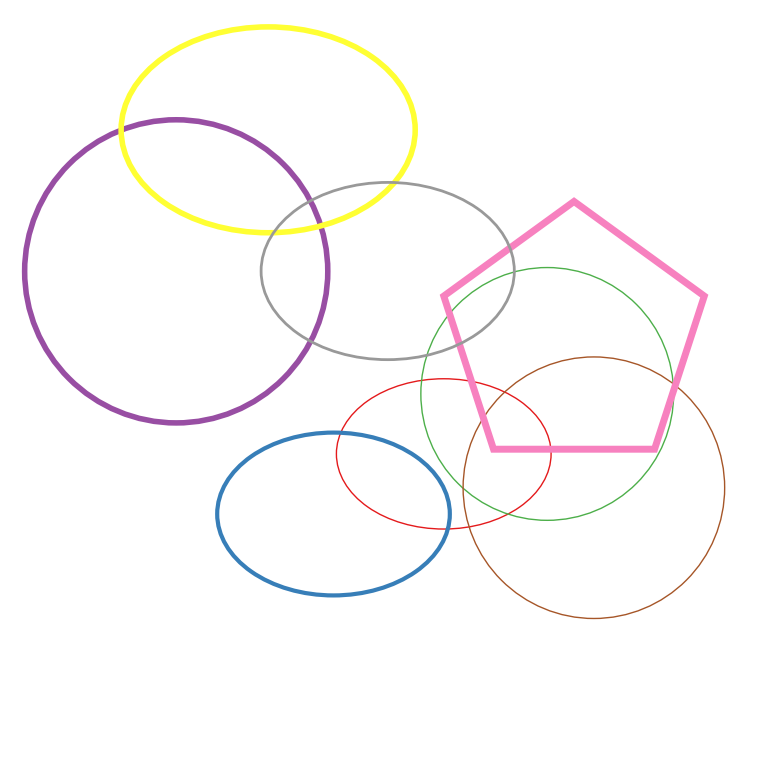[{"shape": "oval", "thickness": 0.5, "radius": 0.7, "center": [0.576, 0.411]}, {"shape": "oval", "thickness": 1.5, "radius": 0.76, "center": [0.433, 0.332]}, {"shape": "circle", "thickness": 0.5, "radius": 0.82, "center": [0.711, 0.488]}, {"shape": "circle", "thickness": 2, "radius": 0.98, "center": [0.229, 0.648]}, {"shape": "oval", "thickness": 2, "radius": 0.95, "center": [0.348, 0.831]}, {"shape": "circle", "thickness": 0.5, "radius": 0.85, "center": [0.771, 0.367]}, {"shape": "pentagon", "thickness": 2.5, "radius": 0.89, "center": [0.745, 0.561]}, {"shape": "oval", "thickness": 1, "radius": 0.82, "center": [0.504, 0.648]}]